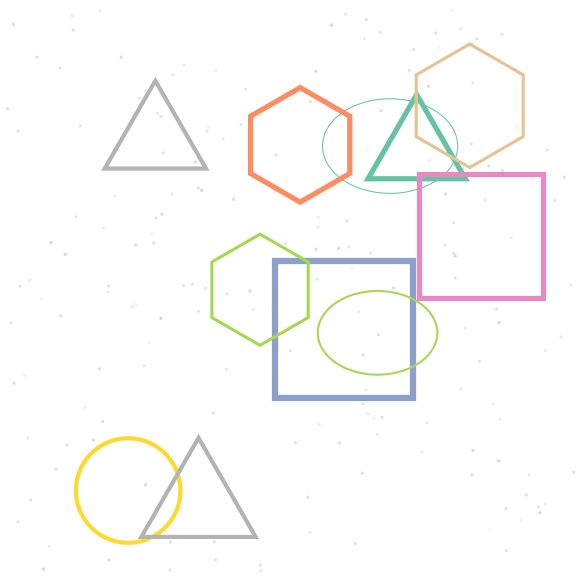[{"shape": "triangle", "thickness": 2.5, "radius": 0.49, "center": [0.722, 0.738]}, {"shape": "oval", "thickness": 0.5, "radius": 0.59, "center": [0.675, 0.746]}, {"shape": "hexagon", "thickness": 2.5, "radius": 0.5, "center": [0.52, 0.748]}, {"shape": "square", "thickness": 3, "radius": 0.6, "center": [0.596, 0.428]}, {"shape": "square", "thickness": 2.5, "radius": 0.54, "center": [0.833, 0.59]}, {"shape": "hexagon", "thickness": 1.5, "radius": 0.48, "center": [0.45, 0.497]}, {"shape": "oval", "thickness": 1, "radius": 0.52, "center": [0.654, 0.423]}, {"shape": "circle", "thickness": 2, "radius": 0.45, "center": [0.222, 0.15]}, {"shape": "hexagon", "thickness": 1.5, "radius": 0.53, "center": [0.813, 0.816]}, {"shape": "triangle", "thickness": 2, "radius": 0.57, "center": [0.344, 0.127]}, {"shape": "triangle", "thickness": 2, "radius": 0.51, "center": [0.269, 0.758]}]